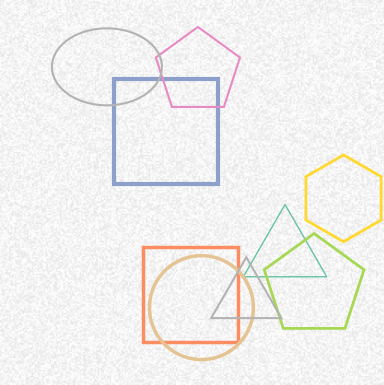[{"shape": "triangle", "thickness": 1, "radius": 0.63, "center": [0.74, 0.344]}, {"shape": "square", "thickness": 2.5, "radius": 0.62, "center": [0.496, 0.234]}, {"shape": "square", "thickness": 3, "radius": 0.68, "center": [0.431, 0.659]}, {"shape": "pentagon", "thickness": 1.5, "radius": 0.57, "center": [0.514, 0.815]}, {"shape": "pentagon", "thickness": 2, "radius": 0.68, "center": [0.816, 0.257]}, {"shape": "hexagon", "thickness": 2, "radius": 0.56, "center": [0.892, 0.485]}, {"shape": "circle", "thickness": 2.5, "radius": 0.67, "center": [0.523, 0.201]}, {"shape": "triangle", "thickness": 1.5, "radius": 0.53, "center": [0.64, 0.226]}, {"shape": "oval", "thickness": 1.5, "radius": 0.71, "center": [0.278, 0.826]}]